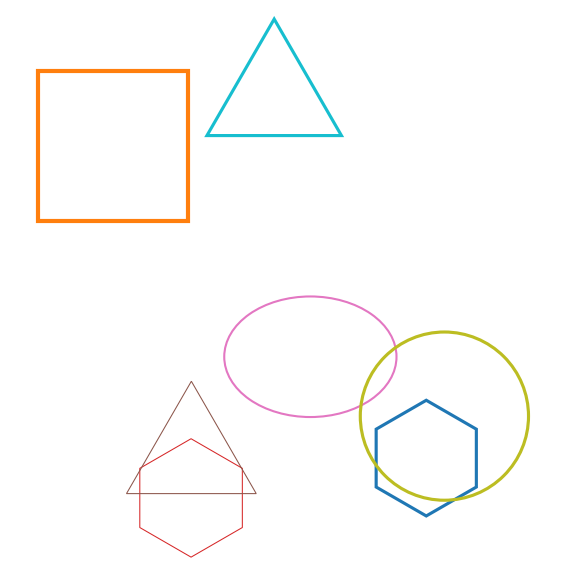[{"shape": "hexagon", "thickness": 1.5, "radius": 0.5, "center": [0.738, 0.206]}, {"shape": "square", "thickness": 2, "radius": 0.65, "center": [0.196, 0.746]}, {"shape": "hexagon", "thickness": 0.5, "radius": 0.51, "center": [0.331, 0.137]}, {"shape": "triangle", "thickness": 0.5, "radius": 0.65, "center": [0.331, 0.209]}, {"shape": "oval", "thickness": 1, "radius": 0.75, "center": [0.537, 0.381]}, {"shape": "circle", "thickness": 1.5, "radius": 0.73, "center": [0.77, 0.279]}, {"shape": "triangle", "thickness": 1.5, "radius": 0.67, "center": [0.475, 0.832]}]